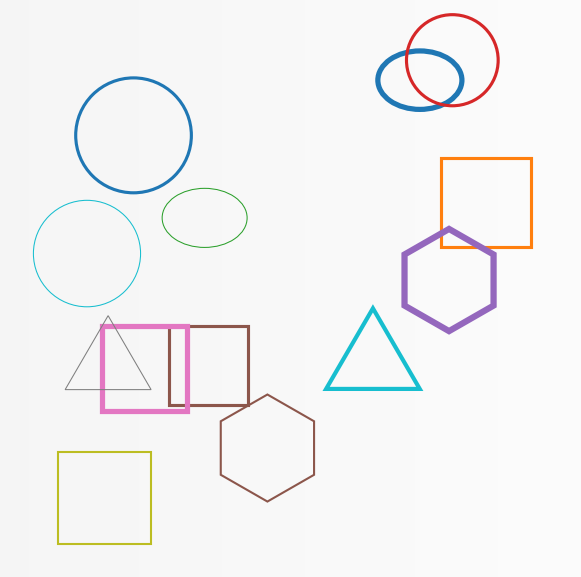[{"shape": "circle", "thickness": 1.5, "radius": 0.5, "center": [0.23, 0.765]}, {"shape": "oval", "thickness": 2.5, "radius": 0.36, "center": [0.722, 0.86]}, {"shape": "square", "thickness": 1.5, "radius": 0.39, "center": [0.836, 0.648]}, {"shape": "oval", "thickness": 0.5, "radius": 0.37, "center": [0.352, 0.622]}, {"shape": "circle", "thickness": 1.5, "radius": 0.39, "center": [0.778, 0.895]}, {"shape": "hexagon", "thickness": 3, "radius": 0.44, "center": [0.773, 0.514]}, {"shape": "hexagon", "thickness": 1, "radius": 0.46, "center": [0.46, 0.223]}, {"shape": "square", "thickness": 1.5, "radius": 0.34, "center": [0.358, 0.366]}, {"shape": "square", "thickness": 2.5, "radius": 0.37, "center": [0.249, 0.361]}, {"shape": "triangle", "thickness": 0.5, "radius": 0.43, "center": [0.186, 0.367]}, {"shape": "square", "thickness": 1, "radius": 0.4, "center": [0.18, 0.137]}, {"shape": "triangle", "thickness": 2, "radius": 0.47, "center": [0.642, 0.372]}, {"shape": "circle", "thickness": 0.5, "radius": 0.46, "center": [0.15, 0.56]}]